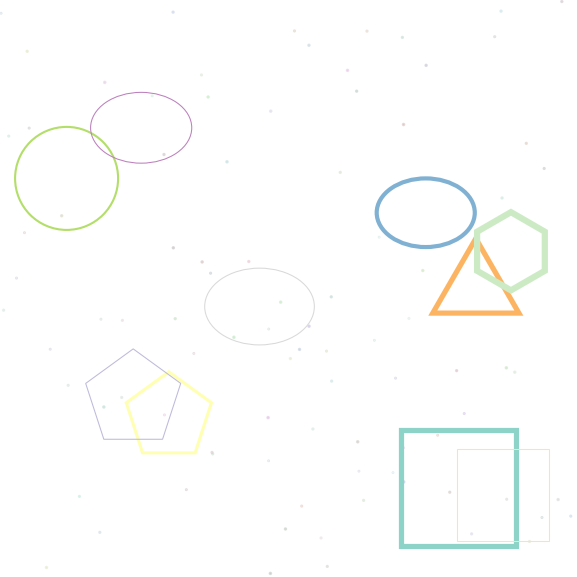[{"shape": "square", "thickness": 2.5, "radius": 0.5, "center": [0.793, 0.154]}, {"shape": "pentagon", "thickness": 1.5, "radius": 0.39, "center": [0.292, 0.278]}, {"shape": "pentagon", "thickness": 0.5, "radius": 0.43, "center": [0.231, 0.308]}, {"shape": "oval", "thickness": 2, "radius": 0.42, "center": [0.737, 0.631]}, {"shape": "triangle", "thickness": 2.5, "radius": 0.43, "center": [0.824, 0.5]}, {"shape": "circle", "thickness": 1, "radius": 0.45, "center": [0.115, 0.69]}, {"shape": "oval", "thickness": 0.5, "radius": 0.47, "center": [0.449, 0.468]}, {"shape": "oval", "thickness": 0.5, "radius": 0.44, "center": [0.244, 0.778]}, {"shape": "hexagon", "thickness": 3, "radius": 0.34, "center": [0.885, 0.564]}, {"shape": "square", "thickness": 0.5, "radius": 0.4, "center": [0.871, 0.143]}]